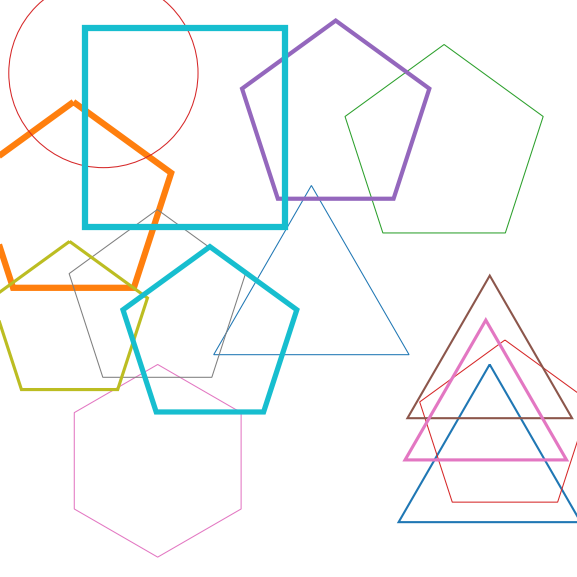[{"shape": "triangle", "thickness": 1, "radius": 0.91, "center": [0.848, 0.186]}, {"shape": "triangle", "thickness": 0.5, "radius": 0.98, "center": [0.539, 0.483]}, {"shape": "pentagon", "thickness": 3, "radius": 0.89, "center": [0.127, 0.645]}, {"shape": "pentagon", "thickness": 0.5, "radius": 0.9, "center": [0.769, 0.742]}, {"shape": "pentagon", "thickness": 0.5, "radius": 0.78, "center": [0.874, 0.255]}, {"shape": "circle", "thickness": 0.5, "radius": 0.82, "center": [0.179, 0.873]}, {"shape": "pentagon", "thickness": 2, "radius": 0.85, "center": [0.581, 0.793]}, {"shape": "triangle", "thickness": 1, "radius": 0.82, "center": [0.848, 0.357]}, {"shape": "triangle", "thickness": 1.5, "radius": 0.81, "center": [0.841, 0.283]}, {"shape": "hexagon", "thickness": 0.5, "radius": 0.83, "center": [0.273, 0.201]}, {"shape": "pentagon", "thickness": 0.5, "radius": 0.8, "center": [0.272, 0.476]}, {"shape": "pentagon", "thickness": 1.5, "radius": 0.71, "center": [0.12, 0.439]}, {"shape": "pentagon", "thickness": 2.5, "radius": 0.79, "center": [0.363, 0.414]}, {"shape": "square", "thickness": 3, "radius": 0.86, "center": [0.32, 0.778]}]